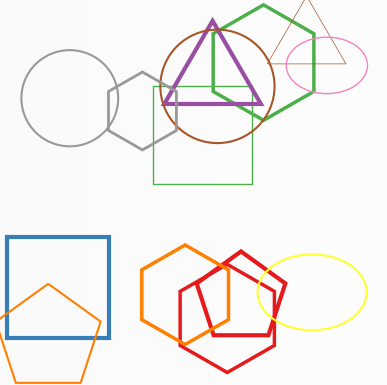[{"shape": "pentagon", "thickness": 3, "radius": 0.6, "center": [0.622, 0.227]}, {"shape": "hexagon", "thickness": 2.5, "radius": 0.7, "center": [0.587, 0.173]}, {"shape": "square", "thickness": 3, "radius": 0.66, "center": [0.149, 0.254]}, {"shape": "square", "thickness": 1, "radius": 0.64, "center": [0.522, 0.649]}, {"shape": "hexagon", "thickness": 2.5, "radius": 0.75, "center": [0.68, 0.837]}, {"shape": "triangle", "thickness": 3, "radius": 0.72, "center": [0.549, 0.802]}, {"shape": "hexagon", "thickness": 2.5, "radius": 0.65, "center": [0.478, 0.234]}, {"shape": "pentagon", "thickness": 1.5, "radius": 0.71, "center": [0.124, 0.121]}, {"shape": "oval", "thickness": 1.5, "radius": 0.7, "center": [0.805, 0.241]}, {"shape": "triangle", "thickness": 0.5, "radius": 0.59, "center": [0.791, 0.893]}, {"shape": "circle", "thickness": 1.5, "radius": 0.74, "center": [0.561, 0.776]}, {"shape": "oval", "thickness": 1, "radius": 0.52, "center": [0.844, 0.83]}, {"shape": "circle", "thickness": 1.5, "radius": 0.62, "center": [0.18, 0.745]}, {"shape": "hexagon", "thickness": 2, "radius": 0.51, "center": [0.368, 0.712]}]